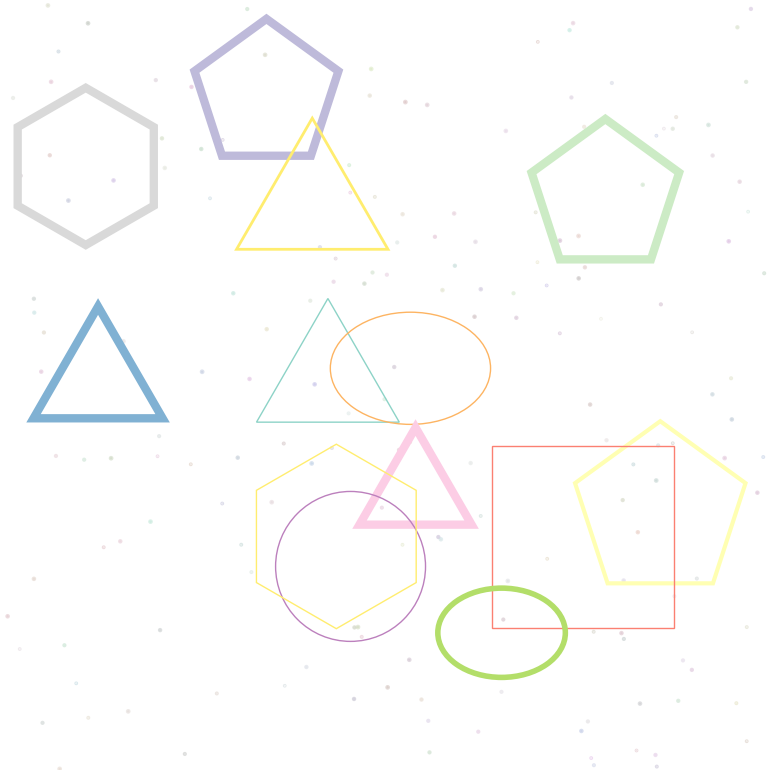[{"shape": "triangle", "thickness": 0.5, "radius": 0.54, "center": [0.426, 0.505]}, {"shape": "pentagon", "thickness": 1.5, "radius": 0.58, "center": [0.858, 0.337]}, {"shape": "pentagon", "thickness": 3, "radius": 0.49, "center": [0.346, 0.877]}, {"shape": "square", "thickness": 0.5, "radius": 0.59, "center": [0.757, 0.302]}, {"shape": "triangle", "thickness": 3, "radius": 0.48, "center": [0.127, 0.505]}, {"shape": "oval", "thickness": 0.5, "radius": 0.52, "center": [0.533, 0.522]}, {"shape": "oval", "thickness": 2, "radius": 0.41, "center": [0.651, 0.178]}, {"shape": "triangle", "thickness": 3, "radius": 0.42, "center": [0.54, 0.361]}, {"shape": "hexagon", "thickness": 3, "radius": 0.51, "center": [0.111, 0.784]}, {"shape": "circle", "thickness": 0.5, "radius": 0.49, "center": [0.455, 0.264]}, {"shape": "pentagon", "thickness": 3, "radius": 0.5, "center": [0.786, 0.745]}, {"shape": "triangle", "thickness": 1, "radius": 0.57, "center": [0.406, 0.733]}, {"shape": "hexagon", "thickness": 0.5, "radius": 0.6, "center": [0.437, 0.303]}]